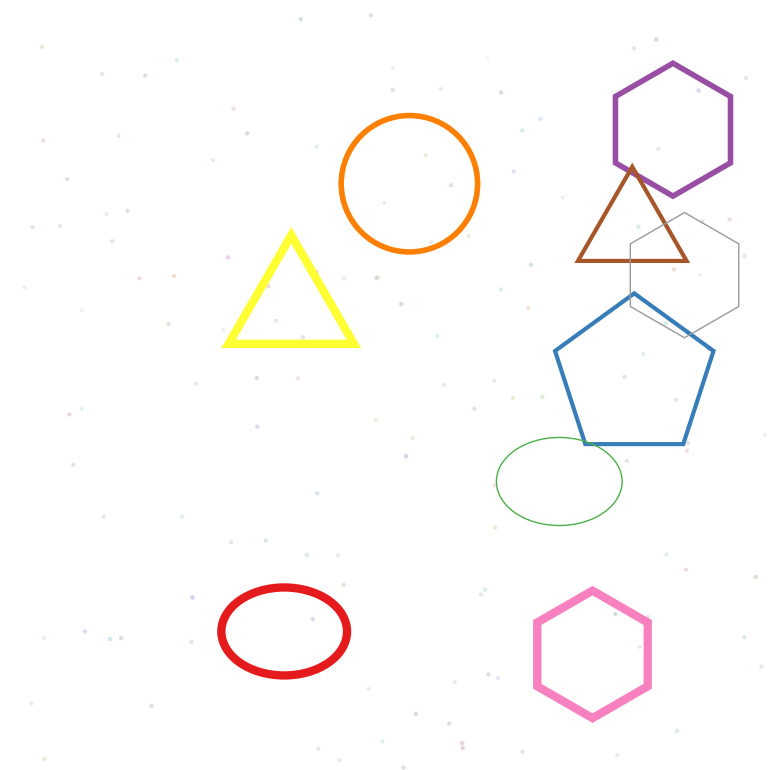[{"shape": "oval", "thickness": 3, "radius": 0.41, "center": [0.369, 0.18]}, {"shape": "pentagon", "thickness": 1.5, "radius": 0.54, "center": [0.824, 0.511]}, {"shape": "oval", "thickness": 0.5, "radius": 0.41, "center": [0.726, 0.375]}, {"shape": "hexagon", "thickness": 2, "radius": 0.43, "center": [0.874, 0.832]}, {"shape": "circle", "thickness": 2, "radius": 0.44, "center": [0.532, 0.761]}, {"shape": "triangle", "thickness": 3, "radius": 0.47, "center": [0.378, 0.6]}, {"shape": "triangle", "thickness": 1.5, "radius": 0.41, "center": [0.821, 0.702]}, {"shape": "hexagon", "thickness": 3, "radius": 0.41, "center": [0.769, 0.15]}, {"shape": "hexagon", "thickness": 0.5, "radius": 0.41, "center": [0.889, 0.643]}]